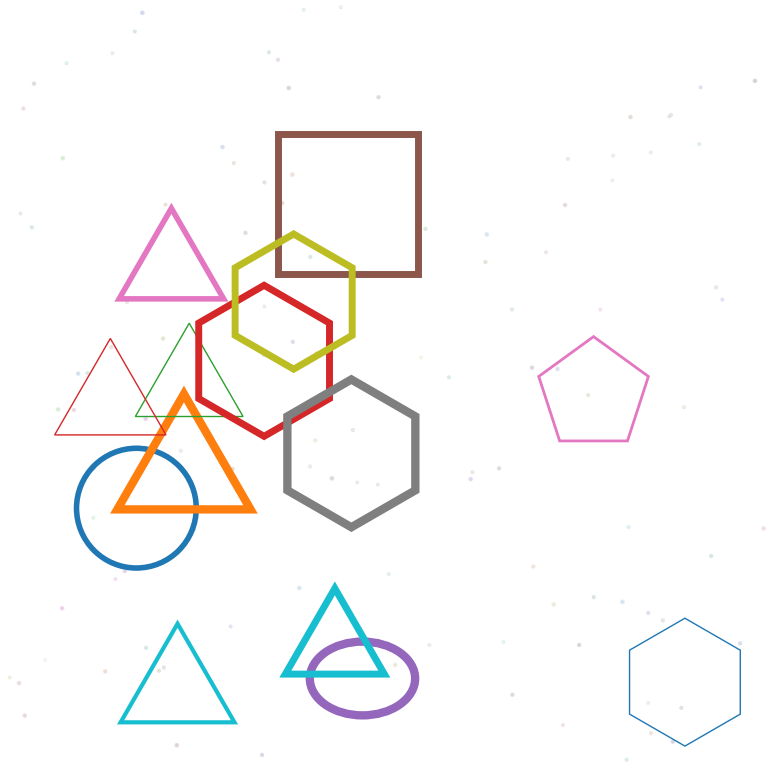[{"shape": "hexagon", "thickness": 0.5, "radius": 0.42, "center": [0.889, 0.114]}, {"shape": "circle", "thickness": 2, "radius": 0.39, "center": [0.177, 0.34]}, {"shape": "triangle", "thickness": 3, "radius": 0.5, "center": [0.239, 0.388]}, {"shape": "triangle", "thickness": 0.5, "radius": 0.4, "center": [0.246, 0.499]}, {"shape": "hexagon", "thickness": 2.5, "radius": 0.49, "center": [0.343, 0.531]}, {"shape": "triangle", "thickness": 0.5, "radius": 0.42, "center": [0.143, 0.477]}, {"shape": "oval", "thickness": 3, "radius": 0.34, "center": [0.471, 0.119]}, {"shape": "square", "thickness": 2.5, "radius": 0.45, "center": [0.452, 0.736]}, {"shape": "pentagon", "thickness": 1, "radius": 0.37, "center": [0.771, 0.488]}, {"shape": "triangle", "thickness": 2, "radius": 0.39, "center": [0.223, 0.651]}, {"shape": "hexagon", "thickness": 3, "radius": 0.48, "center": [0.456, 0.411]}, {"shape": "hexagon", "thickness": 2.5, "radius": 0.44, "center": [0.381, 0.608]}, {"shape": "triangle", "thickness": 1.5, "radius": 0.43, "center": [0.231, 0.105]}, {"shape": "triangle", "thickness": 2.5, "radius": 0.37, "center": [0.435, 0.162]}]